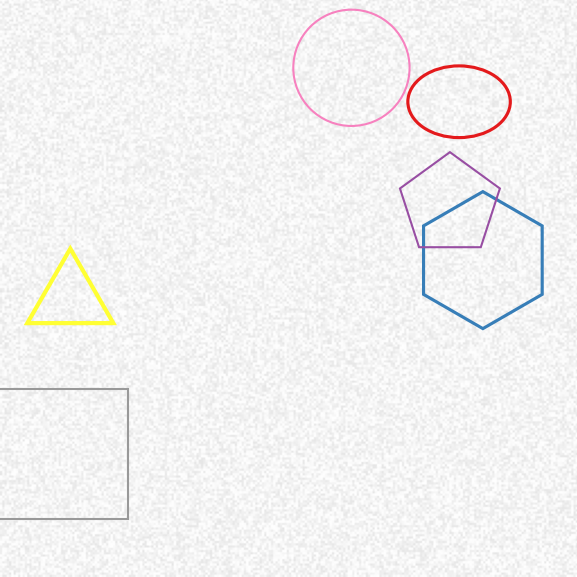[{"shape": "oval", "thickness": 1.5, "radius": 0.44, "center": [0.795, 0.823]}, {"shape": "hexagon", "thickness": 1.5, "radius": 0.59, "center": [0.836, 0.549]}, {"shape": "pentagon", "thickness": 1, "radius": 0.45, "center": [0.779, 0.645]}, {"shape": "triangle", "thickness": 2, "radius": 0.43, "center": [0.122, 0.483]}, {"shape": "circle", "thickness": 1, "radius": 0.5, "center": [0.609, 0.882]}, {"shape": "square", "thickness": 1, "radius": 0.56, "center": [0.11, 0.213]}]